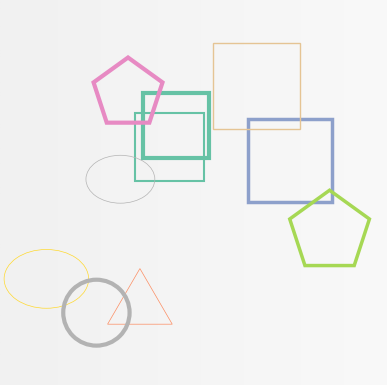[{"shape": "square", "thickness": 1.5, "radius": 0.44, "center": [0.438, 0.619]}, {"shape": "square", "thickness": 3, "radius": 0.42, "center": [0.454, 0.675]}, {"shape": "triangle", "thickness": 0.5, "radius": 0.48, "center": [0.361, 0.206]}, {"shape": "square", "thickness": 2.5, "radius": 0.54, "center": [0.748, 0.583]}, {"shape": "pentagon", "thickness": 3, "radius": 0.47, "center": [0.33, 0.757]}, {"shape": "pentagon", "thickness": 2.5, "radius": 0.54, "center": [0.851, 0.398]}, {"shape": "oval", "thickness": 0.5, "radius": 0.55, "center": [0.12, 0.276]}, {"shape": "square", "thickness": 1, "radius": 0.56, "center": [0.663, 0.776]}, {"shape": "circle", "thickness": 3, "radius": 0.43, "center": [0.249, 0.188]}, {"shape": "oval", "thickness": 0.5, "radius": 0.44, "center": [0.311, 0.534]}]